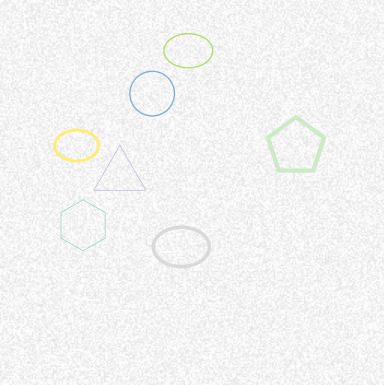[{"shape": "hexagon", "thickness": 0.5, "radius": 0.33, "center": [0.216, 0.415]}, {"shape": "triangle", "thickness": 0.5, "radius": 0.39, "center": [0.311, 0.545]}, {"shape": "circle", "thickness": 1, "radius": 0.29, "center": [0.395, 0.757]}, {"shape": "oval", "thickness": 1, "radius": 0.32, "center": [0.489, 0.868]}, {"shape": "oval", "thickness": 2.5, "radius": 0.36, "center": [0.471, 0.359]}, {"shape": "pentagon", "thickness": 3, "radius": 0.38, "center": [0.769, 0.619]}, {"shape": "oval", "thickness": 2, "radius": 0.29, "center": [0.199, 0.622]}]